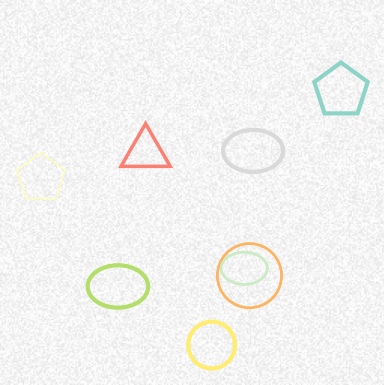[{"shape": "pentagon", "thickness": 3, "radius": 0.36, "center": [0.886, 0.765]}, {"shape": "pentagon", "thickness": 1, "radius": 0.33, "center": [0.107, 0.538]}, {"shape": "triangle", "thickness": 2.5, "radius": 0.37, "center": [0.378, 0.605]}, {"shape": "circle", "thickness": 2, "radius": 0.42, "center": [0.648, 0.284]}, {"shape": "oval", "thickness": 3, "radius": 0.39, "center": [0.306, 0.256]}, {"shape": "oval", "thickness": 3, "radius": 0.39, "center": [0.657, 0.608]}, {"shape": "oval", "thickness": 2, "radius": 0.3, "center": [0.634, 0.303]}, {"shape": "circle", "thickness": 3, "radius": 0.3, "center": [0.55, 0.104]}]